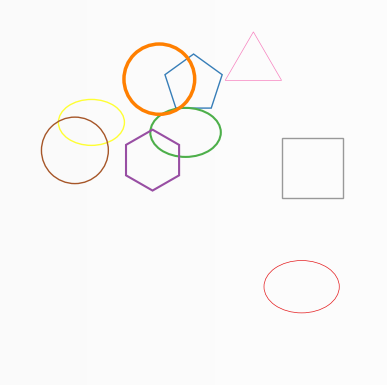[{"shape": "oval", "thickness": 0.5, "radius": 0.49, "center": [0.778, 0.255]}, {"shape": "pentagon", "thickness": 1, "radius": 0.39, "center": [0.5, 0.782]}, {"shape": "oval", "thickness": 1.5, "radius": 0.45, "center": [0.479, 0.656]}, {"shape": "hexagon", "thickness": 1.5, "radius": 0.4, "center": [0.394, 0.584]}, {"shape": "circle", "thickness": 2.5, "radius": 0.46, "center": [0.411, 0.794]}, {"shape": "oval", "thickness": 1, "radius": 0.43, "center": [0.236, 0.682]}, {"shape": "circle", "thickness": 1, "radius": 0.43, "center": [0.193, 0.609]}, {"shape": "triangle", "thickness": 0.5, "radius": 0.42, "center": [0.654, 0.833]}, {"shape": "square", "thickness": 1, "radius": 0.39, "center": [0.807, 0.563]}]